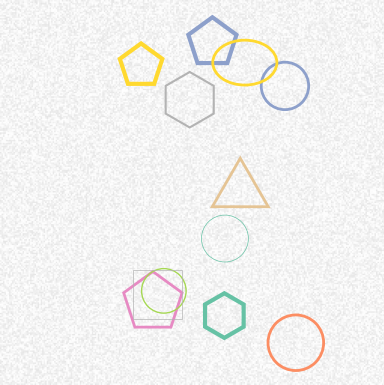[{"shape": "hexagon", "thickness": 3, "radius": 0.29, "center": [0.583, 0.18]}, {"shape": "circle", "thickness": 0.5, "radius": 0.3, "center": [0.584, 0.38]}, {"shape": "circle", "thickness": 2, "radius": 0.36, "center": [0.768, 0.11]}, {"shape": "pentagon", "thickness": 3, "radius": 0.33, "center": [0.552, 0.889]}, {"shape": "circle", "thickness": 2, "radius": 0.31, "center": [0.74, 0.777]}, {"shape": "pentagon", "thickness": 2, "radius": 0.4, "center": [0.397, 0.215]}, {"shape": "circle", "thickness": 1, "radius": 0.29, "center": [0.426, 0.244]}, {"shape": "oval", "thickness": 2, "radius": 0.42, "center": [0.636, 0.837]}, {"shape": "pentagon", "thickness": 3, "radius": 0.29, "center": [0.366, 0.829]}, {"shape": "triangle", "thickness": 2, "radius": 0.42, "center": [0.624, 0.505]}, {"shape": "hexagon", "thickness": 1.5, "radius": 0.36, "center": [0.493, 0.741]}, {"shape": "square", "thickness": 0.5, "radius": 0.32, "center": [0.408, 0.236]}]